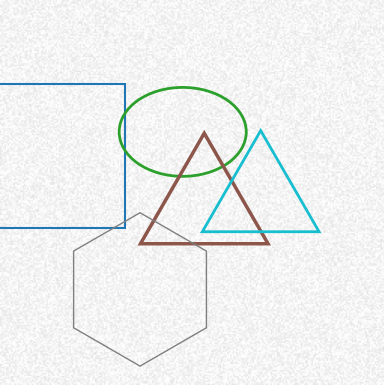[{"shape": "square", "thickness": 1.5, "radius": 0.94, "center": [0.137, 0.595]}, {"shape": "oval", "thickness": 2, "radius": 0.83, "center": [0.475, 0.657]}, {"shape": "triangle", "thickness": 2.5, "radius": 0.96, "center": [0.531, 0.463]}, {"shape": "hexagon", "thickness": 1, "radius": 1.0, "center": [0.364, 0.248]}, {"shape": "triangle", "thickness": 2, "radius": 0.88, "center": [0.677, 0.486]}]